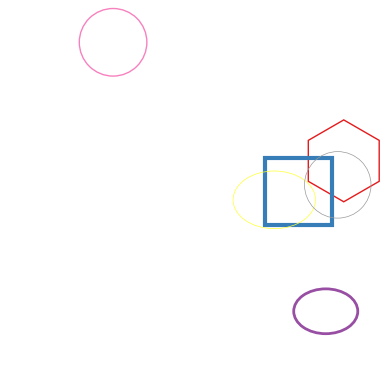[{"shape": "hexagon", "thickness": 1, "radius": 0.53, "center": [0.893, 0.582]}, {"shape": "square", "thickness": 3, "radius": 0.44, "center": [0.775, 0.502]}, {"shape": "oval", "thickness": 2, "radius": 0.42, "center": [0.846, 0.191]}, {"shape": "oval", "thickness": 0.5, "radius": 0.54, "center": [0.712, 0.481]}, {"shape": "circle", "thickness": 1, "radius": 0.44, "center": [0.294, 0.89]}, {"shape": "circle", "thickness": 0.5, "radius": 0.43, "center": [0.877, 0.52]}]